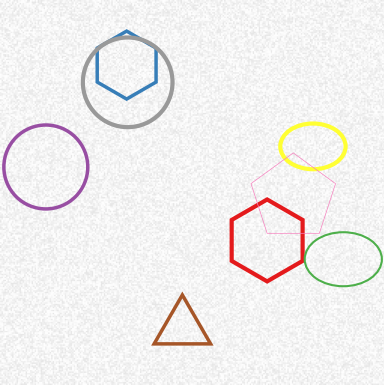[{"shape": "hexagon", "thickness": 3, "radius": 0.53, "center": [0.694, 0.375]}, {"shape": "hexagon", "thickness": 2.5, "radius": 0.44, "center": [0.329, 0.831]}, {"shape": "oval", "thickness": 1.5, "radius": 0.5, "center": [0.892, 0.327]}, {"shape": "circle", "thickness": 2.5, "radius": 0.54, "center": [0.119, 0.566]}, {"shape": "oval", "thickness": 3, "radius": 0.42, "center": [0.813, 0.62]}, {"shape": "triangle", "thickness": 2.5, "radius": 0.42, "center": [0.474, 0.149]}, {"shape": "pentagon", "thickness": 0.5, "radius": 0.58, "center": [0.762, 0.487]}, {"shape": "circle", "thickness": 3, "radius": 0.58, "center": [0.332, 0.786]}]